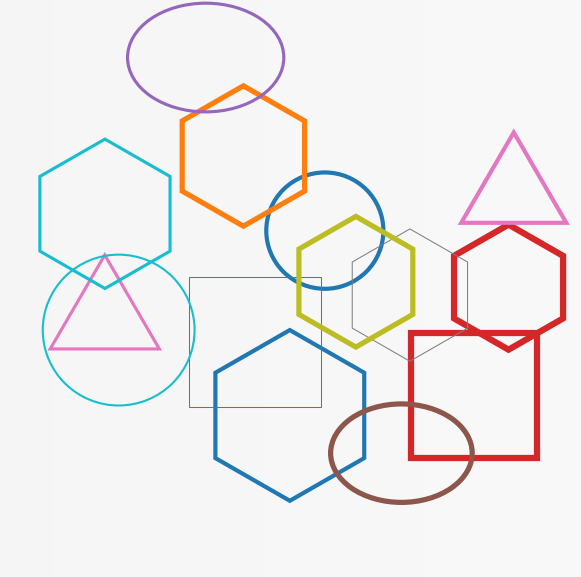[{"shape": "hexagon", "thickness": 2, "radius": 0.74, "center": [0.499, 0.28]}, {"shape": "circle", "thickness": 2, "radius": 0.5, "center": [0.559, 0.6]}, {"shape": "hexagon", "thickness": 2.5, "radius": 0.61, "center": [0.419, 0.729]}, {"shape": "square", "thickness": 0.5, "radius": 0.57, "center": [0.438, 0.407]}, {"shape": "hexagon", "thickness": 3, "radius": 0.54, "center": [0.875, 0.502]}, {"shape": "square", "thickness": 3, "radius": 0.54, "center": [0.816, 0.315]}, {"shape": "oval", "thickness": 1.5, "radius": 0.67, "center": [0.354, 0.9]}, {"shape": "oval", "thickness": 2.5, "radius": 0.61, "center": [0.691, 0.214]}, {"shape": "triangle", "thickness": 2, "radius": 0.52, "center": [0.884, 0.666]}, {"shape": "triangle", "thickness": 1.5, "radius": 0.54, "center": [0.18, 0.449]}, {"shape": "hexagon", "thickness": 0.5, "radius": 0.57, "center": [0.705, 0.488]}, {"shape": "hexagon", "thickness": 2.5, "radius": 0.57, "center": [0.612, 0.511]}, {"shape": "circle", "thickness": 1, "radius": 0.65, "center": [0.204, 0.428]}, {"shape": "hexagon", "thickness": 1.5, "radius": 0.65, "center": [0.181, 0.629]}]